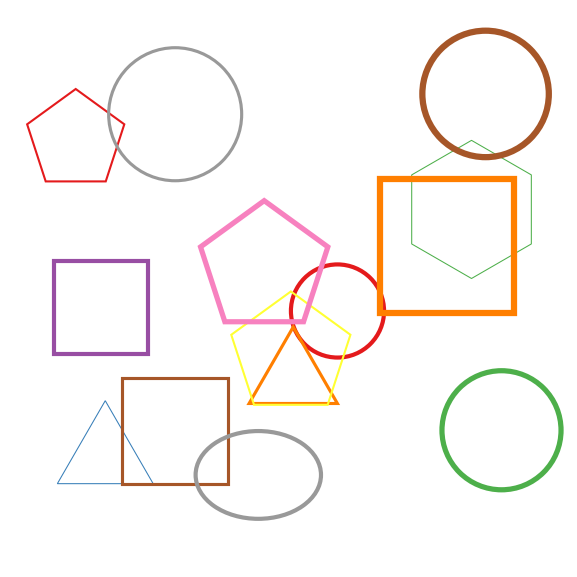[{"shape": "circle", "thickness": 2, "radius": 0.4, "center": [0.584, 0.461]}, {"shape": "pentagon", "thickness": 1, "radius": 0.44, "center": [0.131, 0.757]}, {"shape": "triangle", "thickness": 0.5, "radius": 0.48, "center": [0.182, 0.21]}, {"shape": "circle", "thickness": 2.5, "radius": 0.52, "center": [0.868, 0.254]}, {"shape": "hexagon", "thickness": 0.5, "radius": 0.6, "center": [0.816, 0.636]}, {"shape": "square", "thickness": 2, "radius": 0.41, "center": [0.176, 0.467]}, {"shape": "square", "thickness": 3, "radius": 0.58, "center": [0.774, 0.574]}, {"shape": "triangle", "thickness": 1.5, "radius": 0.44, "center": [0.508, 0.345]}, {"shape": "pentagon", "thickness": 1, "radius": 0.54, "center": [0.504, 0.386]}, {"shape": "square", "thickness": 1.5, "radius": 0.46, "center": [0.303, 0.253]}, {"shape": "circle", "thickness": 3, "radius": 0.55, "center": [0.841, 0.837]}, {"shape": "pentagon", "thickness": 2.5, "radius": 0.58, "center": [0.457, 0.536]}, {"shape": "oval", "thickness": 2, "radius": 0.54, "center": [0.447, 0.177]}, {"shape": "circle", "thickness": 1.5, "radius": 0.58, "center": [0.303, 0.801]}]